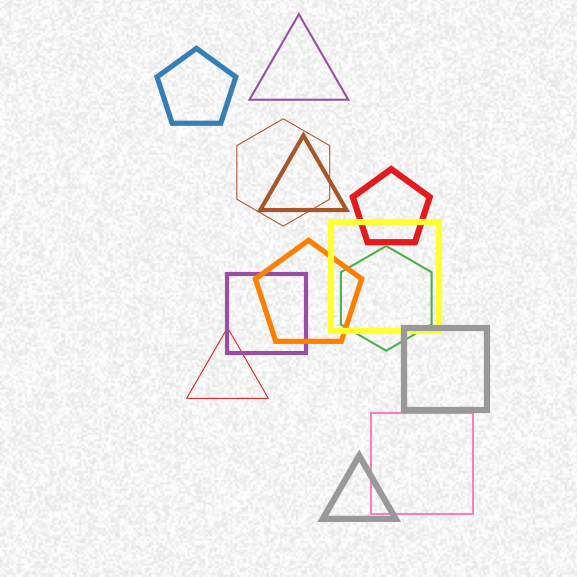[{"shape": "pentagon", "thickness": 3, "radius": 0.35, "center": [0.677, 0.636]}, {"shape": "triangle", "thickness": 0.5, "radius": 0.41, "center": [0.394, 0.35]}, {"shape": "pentagon", "thickness": 2.5, "radius": 0.36, "center": [0.34, 0.844]}, {"shape": "hexagon", "thickness": 1, "radius": 0.45, "center": [0.669, 0.483]}, {"shape": "square", "thickness": 2, "radius": 0.34, "center": [0.461, 0.456]}, {"shape": "triangle", "thickness": 1, "radius": 0.49, "center": [0.518, 0.876]}, {"shape": "pentagon", "thickness": 2.5, "radius": 0.48, "center": [0.534, 0.486]}, {"shape": "square", "thickness": 3, "radius": 0.47, "center": [0.667, 0.52]}, {"shape": "hexagon", "thickness": 0.5, "radius": 0.46, "center": [0.491, 0.701]}, {"shape": "triangle", "thickness": 2, "radius": 0.43, "center": [0.525, 0.679]}, {"shape": "square", "thickness": 1, "radius": 0.44, "center": [0.731, 0.197]}, {"shape": "square", "thickness": 3, "radius": 0.36, "center": [0.772, 0.361]}, {"shape": "triangle", "thickness": 3, "radius": 0.36, "center": [0.622, 0.137]}]